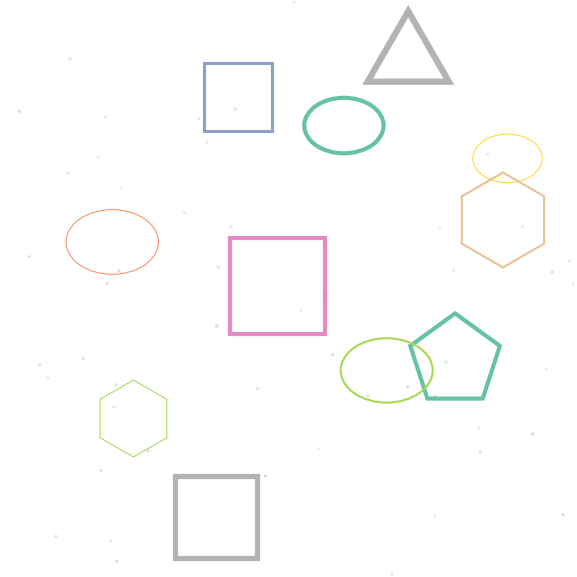[{"shape": "pentagon", "thickness": 2, "radius": 0.41, "center": [0.788, 0.375]}, {"shape": "oval", "thickness": 2, "radius": 0.34, "center": [0.596, 0.782]}, {"shape": "oval", "thickness": 0.5, "radius": 0.4, "center": [0.194, 0.58]}, {"shape": "square", "thickness": 1.5, "radius": 0.3, "center": [0.412, 0.831]}, {"shape": "square", "thickness": 2, "radius": 0.42, "center": [0.48, 0.504]}, {"shape": "hexagon", "thickness": 0.5, "radius": 0.33, "center": [0.231, 0.274]}, {"shape": "oval", "thickness": 1, "radius": 0.4, "center": [0.67, 0.358]}, {"shape": "oval", "thickness": 0.5, "radius": 0.3, "center": [0.879, 0.725]}, {"shape": "hexagon", "thickness": 1, "radius": 0.41, "center": [0.871, 0.618]}, {"shape": "square", "thickness": 2.5, "radius": 0.36, "center": [0.374, 0.104]}, {"shape": "triangle", "thickness": 3, "radius": 0.41, "center": [0.707, 0.898]}]